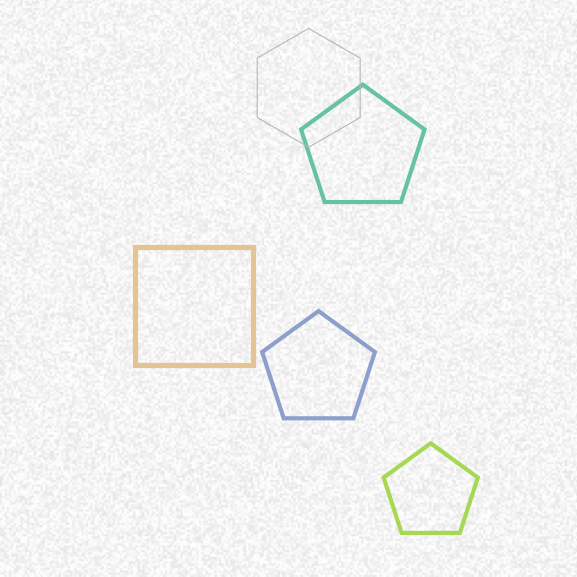[{"shape": "pentagon", "thickness": 2, "radius": 0.56, "center": [0.628, 0.74]}, {"shape": "pentagon", "thickness": 2, "radius": 0.51, "center": [0.552, 0.358]}, {"shape": "pentagon", "thickness": 2, "radius": 0.43, "center": [0.746, 0.146]}, {"shape": "square", "thickness": 2.5, "radius": 0.51, "center": [0.336, 0.469]}, {"shape": "hexagon", "thickness": 0.5, "radius": 0.51, "center": [0.535, 0.847]}]